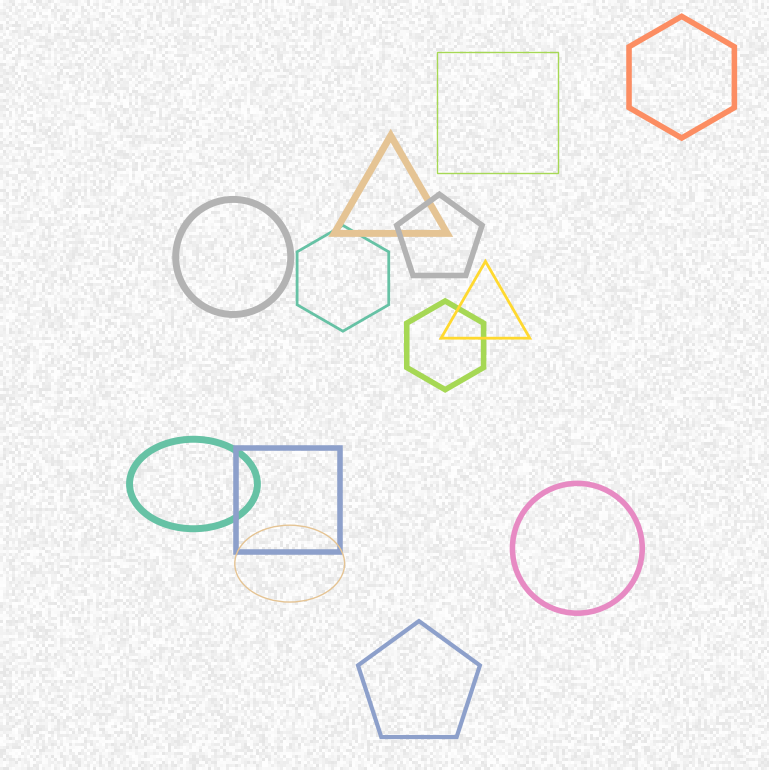[{"shape": "hexagon", "thickness": 1, "radius": 0.34, "center": [0.445, 0.639]}, {"shape": "oval", "thickness": 2.5, "radius": 0.42, "center": [0.251, 0.371]}, {"shape": "hexagon", "thickness": 2, "radius": 0.39, "center": [0.885, 0.9]}, {"shape": "square", "thickness": 2, "radius": 0.34, "center": [0.374, 0.351]}, {"shape": "pentagon", "thickness": 1.5, "radius": 0.42, "center": [0.544, 0.11]}, {"shape": "circle", "thickness": 2, "radius": 0.42, "center": [0.75, 0.288]}, {"shape": "square", "thickness": 0.5, "radius": 0.39, "center": [0.646, 0.854]}, {"shape": "hexagon", "thickness": 2, "radius": 0.29, "center": [0.578, 0.552]}, {"shape": "triangle", "thickness": 1, "radius": 0.33, "center": [0.63, 0.594]}, {"shape": "triangle", "thickness": 2.5, "radius": 0.42, "center": [0.507, 0.739]}, {"shape": "oval", "thickness": 0.5, "radius": 0.36, "center": [0.376, 0.268]}, {"shape": "pentagon", "thickness": 2, "radius": 0.29, "center": [0.571, 0.689]}, {"shape": "circle", "thickness": 2.5, "radius": 0.37, "center": [0.303, 0.666]}]